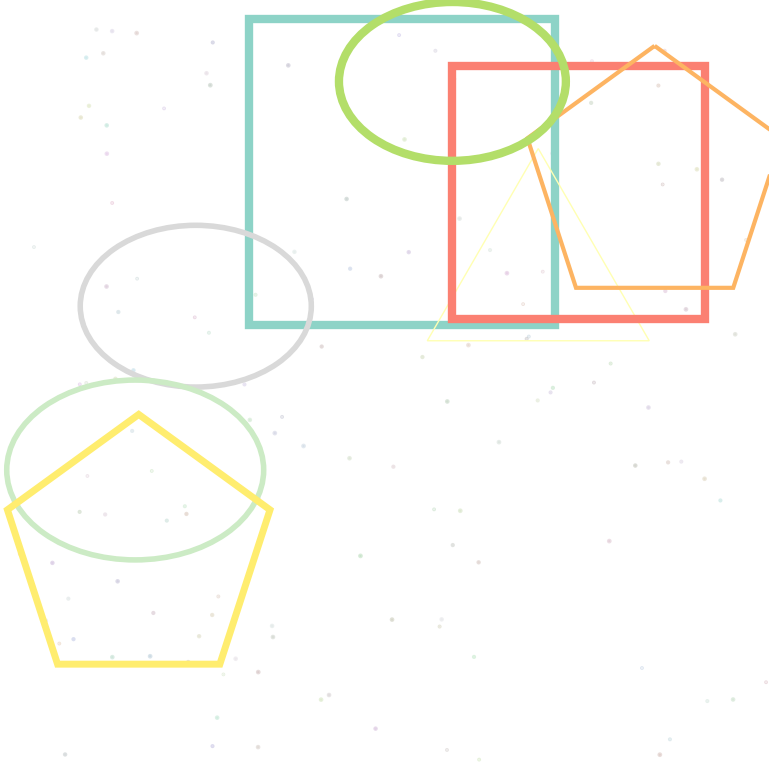[{"shape": "square", "thickness": 3, "radius": 0.99, "center": [0.522, 0.777]}, {"shape": "triangle", "thickness": 0.5, "radius": 0.83, "center": [0.699, 0.641]}, {"shape": "square", "thickness": 3, "radius": 0.82, "center": [0.751, 0.75]}, {"shape": "pentagon", "thickness": 1.5, "radius": 0.87, "center": [0.85, 0.767]}, {"shape": "oval", "thickness": 3, "radius": 0.74, "center": [0.588, 0.894]}, {"shape": "oval", "thickness": 2, "radius": 0.75, "center": [0.254, 0.602]}, {"shape": "oval", "thickness": 2, "radius": 0.83, "center": [0.176, 0.39]}, {"shape": "pentagon", "thickness": 2.5, "radius": 0.9, "center": [0.18, 0.282]}]